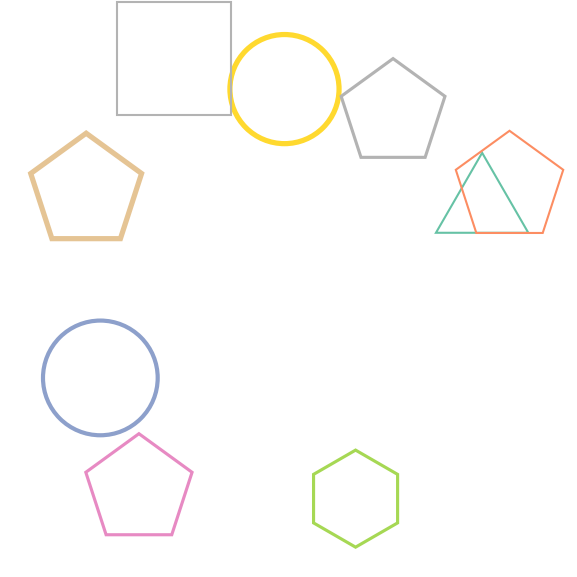[{"shape": "triangle", "thickness": 1, "radius": 0.46, "center": [0.835, 0.642]}, {"shape": "pentagon", "thickness": 1, "radius": 0.49, "center": [0.882, 0.675]}, {"shape": "circle", "thickness": 2, "radius": 0.5, "center": [0.174, 0.345]}, {"shape": "pentagon", "thickness": 1.5, "radius": 0.48, "center": [0.241, 0.151]}, {"shape": "hexagon", "thickness": 1.5, "radius": 0.42, "center": [0.616, 0.136]}, {"shape": "circle", "thickness": 2.5, "radius": 0.47, "center": [0.493, 0.845]}, {"shape": "pentagon", "thickness": 2.5, "radius": 0.5, "center": [0.149, 0.668]}, {"shape": "pentagon", "thickness": 1.5, "radius": 0.47, "center": [0.681, 0.803]}, {"shape": "square", "thickness": 1, "radius": 0.49, "center": [0.301, 0.898]}]